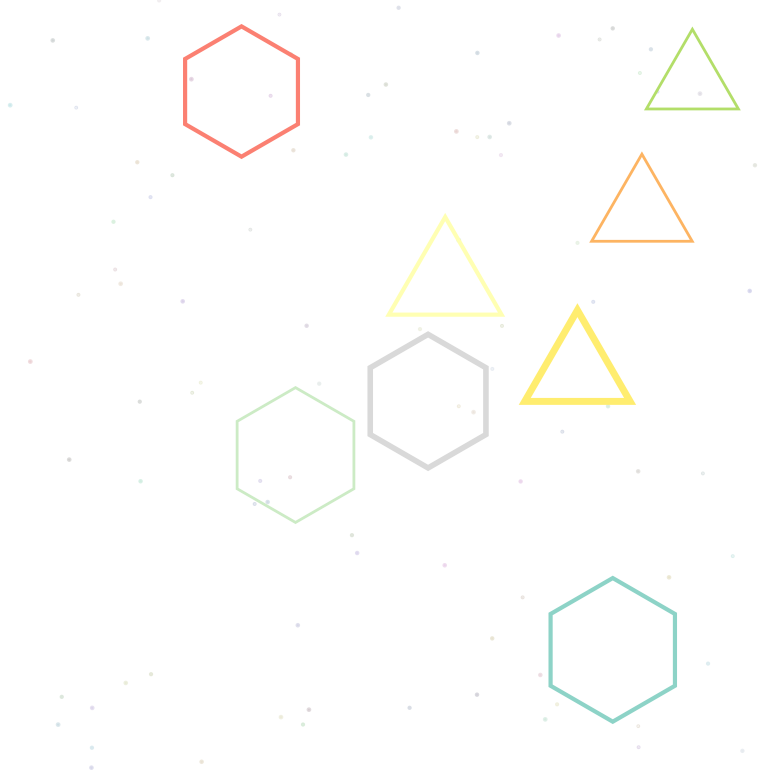[{"shape": "hexagon", "thickness": 1.5, "radius": 0.47, "center": [0.796, 0.156]}, {"shape": "triangle", "thickness": 1.5, "radius": 0.42, "center": [0.578, 0.634]}, {"shape": "hexagon", "thickness": 1.5, "radius": 0.42, "center": [0.314, 0.881]}, {"shape": "triangle", "thickness": 1, "radius": 0.38, "center": [0.834, 0.724]}, {"shape": "triangle", "thickness": 1, "radius": 0.34, "center": [0.899, 0.893]}, {"shape": "hexagon", "thickness": 2, "radius": 0.43, "center": [0.556, 0.479]}, {"shape": "hexagon", "thickness": 1, "radius": 0.44, "center": [0.384, 0.409]}, {"shape": "triangle", "thickness": 2.5, "radius": 0.39, "center": [0.75, 0.518]}]